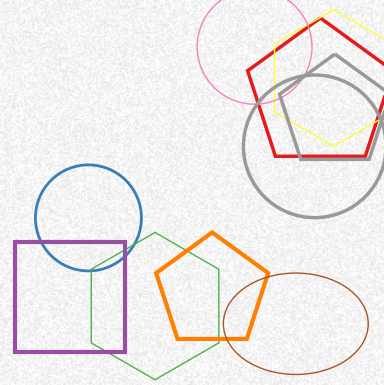[{"shape": "pentagon", "thickness": 2.5, "radius": 0.99, "center": [0.832, 0.755]}, {"shape": "circle", "thickness": 2, "radius": 0.69, "center": [0.23, 0.434]}, {"shape": "hexagon", "thickness": 1, "radius": 0.96, "center": [0.403, 0.205]}, {"shape": "square", "thickness": 3, "radius": 0.71, "center": [0.182, 0.228]}, {"shape": "pentagon", "thickness": 3, "radius": 0.76, "center": [0.551, 0.243]}, {"shape": "hexagon", "thickness": 1, "radius": 0.89, "center": [0.867, 0.797]}, {"shape": "oval", "thickness": 1, "radius": 0.94, "center": [0.768, 0.159]}, {"shape": "circle", "thickness": 1, "radius": 0.75, "center": [0.661, 0.879]}, {"shape": "circle", "thickness": 2.5, "radius": 0.93, "center": [0.818, 0.62]}, {"shape": "pentagon", "thickness": 2.5, "radius": 0.76, "center": [0.87, 0.708]}]